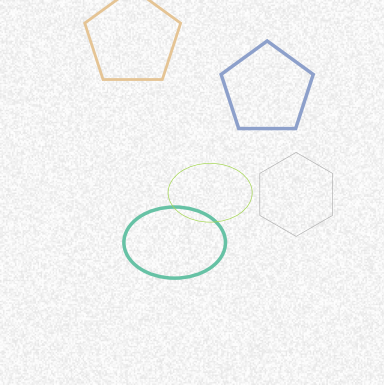[{"shape": "oval", "thickness": 2.5, "radius": 0.66, "center": [0.454, 0.37]}, {"shape": "pentagon", "thickness": 2.5, "radius": 0.63, "center": [0.694, 0.768]}, {"shape": "oval", "thickness": 0.5, "radius": 0.55, "center": [0.546, 0.499]}, {"shape": "pentagon", "thickness": 2, "radius": 0.65, "center": [0.345, 0.899]}, {"shape": "hexagon", "thickness": 0.5, "radius": 0.55, "center": [0.769, 0.495]}]